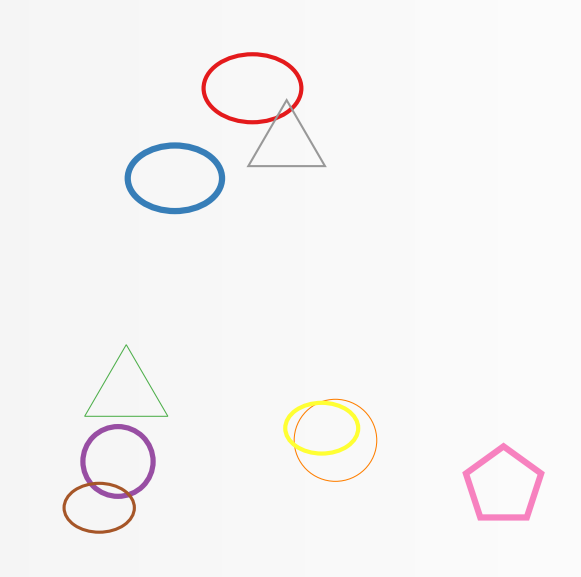[{"shape": "oval", "thickness": 2, "radius": 0.42, "center": [0.434, 0.846]}, {"shape": "oval", "thickness": 3, "radius": 0.41, "center": [0.301, 0.69]}, {"shape": "triangle", "thickness": 0.5, "radius": 0.41, "center": [0.217, 0.32]}, {"shape": "circle", "thickness": 2.5, "radius": 0.3, "center": [0.203, 0.2]}, {"shape": "circle", "thickness": 0.5, "radius": 0.36, "center": [0.577, 0.237]}, {"shape": "oval", "thickness": 2, "radius": 0.31, "center": [0.554, 0.258]}, {"shape": "oval", "thickness": 1.5, "radius": 0.3, "center": [0.171, 0.12]}, {"shape": "pentagon", "thickness": 3, "radius": 0.34, "center": [0.866, 0.158]}, {"shape": "triangle", "thickness": 1, "radius": 0.38, "center": [0.493, 0.75]}]